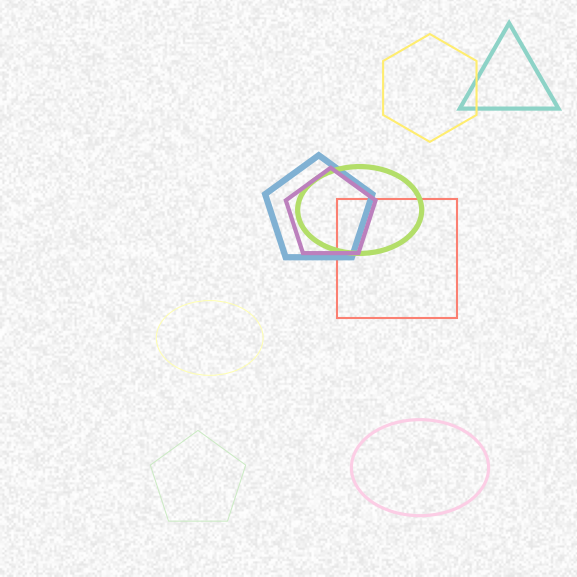[{"shape": "triangle", "thickness": 2, "radius": 0.49, "center": [0.882, 0.86]}, {"shape": "oval", "thickness": 0.5, "radius": 0.46, "center": [0.363, 0.414]}, {"shape": "square", "thickness": 1, "radius": 0.52, "center": [0.688, 0.552]}, {"shape": "pentagon", "thickness": 3, "radius": 0.49, "center": [0.552, 0.633]}, {"shape": "oval", "thickness": 2.5, "radius": 0.54, "center": [0.623, 0.636]}, {"shape": "oval", "thickness": 1.5, "radius": 0.59, "center": [0.727, 0.189]}, {"shape": "pentagon", "thickness": 2, "radius": 0.41, "center": [0.573, 0.627]}, {"shape": "pentagon", "thickness": 0.5, "radius": 0.43, "center": [0.343, 0.167]}, {"shape": "hexagon", "thickness": 1, "radius": 0.47, "center": [0.744, 0.847]}]